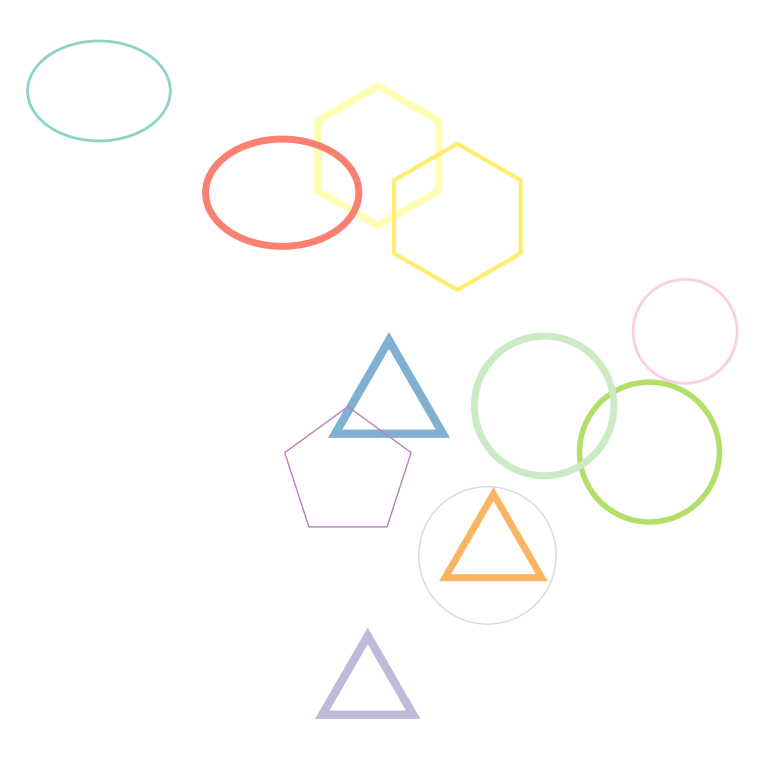[{"shape": "oval", "thickness": 1, "radius": 0.46, "center": [0.128, 0.882]}, {"shape": "hexagon", "thickness": 2.5, "radius": 0.45, "center": [0.491, 0.798]}, {"shape": "triangle", "thickness": 3, "radius": 0.34, "center": [0.478, 0.106]}, {"shape": "oval", "thickness": 2.5, "radius": 0.5, "center": [0.367, 0.75]}, {"shape": "triangle", "thickness": 3, "radius": 0.4, "center": [0.505, 0.477]}, {"shape": "triangle", "thickness": 2.5, "radius": 0.36, "center": [0.641, 0.286]}, {"shape": "circle", "thickness": 2, "radius": 0.45, "center": [0.843, 0.413]}, {"shape": "circle", "thickness": 1, "radius": 0.34, "center": [0.89, 0.57]}, {"shape": "circle", "thickness": 0.5, "radius": 0.45, "center": [0.633, 0.279]}, {"shape": "pentagon", "thickness": 0.5, "radius": 0.43, "center": [0.452, 0.386]}, {"shape": "circle", "thickness": 2.5, "radius": 0.45, "center": [0.707, 0.473]}, {"shape": "hexagon", "thickness": 1.5, "radius": 0.47, "center": [0.594, 0.718]}]